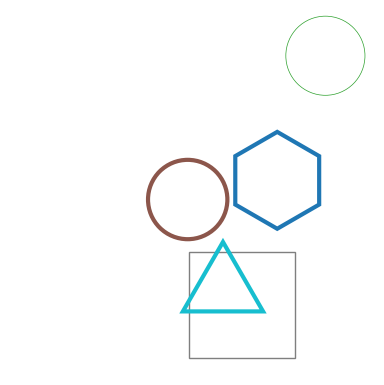[{"shape": "hexagon", "thickness": 3, "radius": 0.63, "center": [0.72, 0.532]}, {"shape": "circle", "thickness": 0.5, "radius": 0.51, "center": [0.845, 0.855]}, {"shape": "circle", "thickness": 3, "radius": 0.52, "center": [0.488, 0.482]}, {"shape": "square", "thickness": 1, "radius": 0.69, "center": [0.63, 0.208]}, {"shape": "triangle", "thickness": 3, "radius": 0.6, "center": [0.579, 0.251]}]